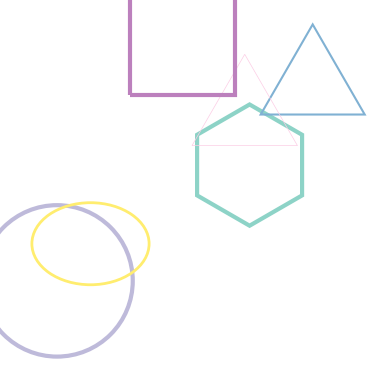[{"shape": "hexagon", "thickness": 3, "radius": 0.79, "center": [0.648, 0.571]}, {"shape": "circle", "thickness": 3, "radius": 0.98, "center": [0.148, 0.27]}, {"shape": "triangle", "thickness": 1.5, "radius": 0.78, "center": [0.812, 0.781]}, {"shape": "triangle", "thickness": 0.5, "radius": 0.79, "center": [0.636, 0.701]}, {"shape": "square", "thickness": 3, "radius": 0.68, "center": [0.474, 0.889]}, {"shape": "oval", "thickness": 2, "radius": 0.76, "center": [0.235, 0.367]}]